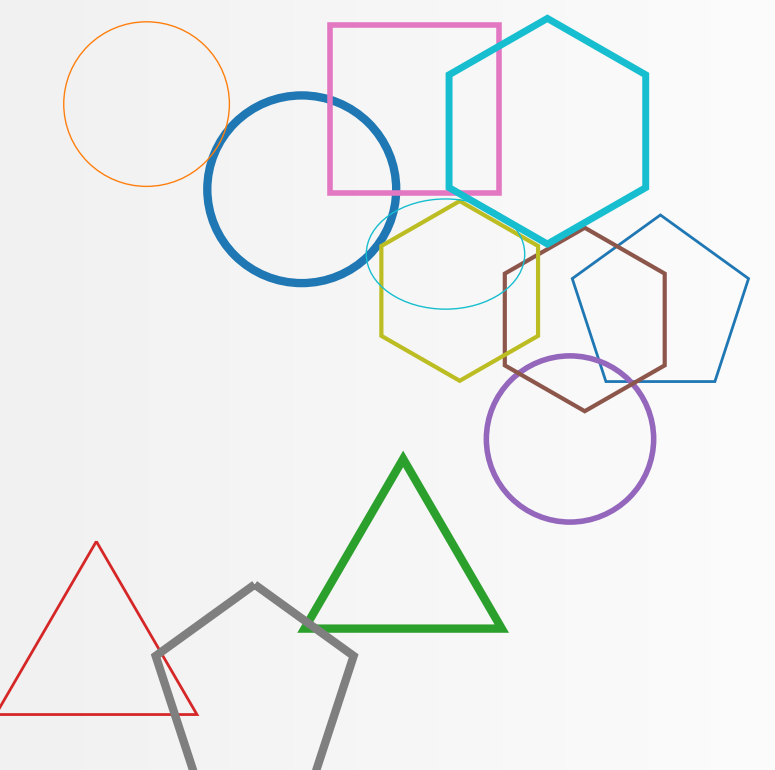[{"shape": "circle", "thickness": 3, "radius": 0.61, "center": [0.389, 0.754]}, {"shape": "pentagon", "thickness": 1, "radius": 0.6, "center": [0.852, 0.601]}, {"shape": "circle", "thickness": 0.5, "radius": 0.53, "center": [0.189, 0.865]}, {"shape": "triangle", "thickness": 3, "radius": 0.73, "center": [0.52, 0.257]}, {"shape": "triangle", "thickness": 1, "radius": 0.75, "center": [0.124, 0.147]}, {"shape": "circle", "thickness": 2, "radius": 0.54, "center": [0.735, 0.43]}, {"shape": "hexagon", "thickness": 1.5, "radius": 0.6, "center": [0.755, 0.585]}, {"shape": "square", "thickness": 2, "radius": 0.55, "center": [0.535, 0.858]}, {"shape": "pentagon", "thickness": 3, "radius": 0.67, "center": [0.329, 0.107]}, {"shape": "hexagon", "thickness": 1.5, "radius": 0.58, "center": [0.593, 0.622]}, {"shape": "oval", "thickness": 0.5, "radius": 0.51, "center": [0.575, 0.67]}, {"shape": "hexagon", "thickness": 2.5, "radius": 0.73, "center": [0.706, 0.83]}]